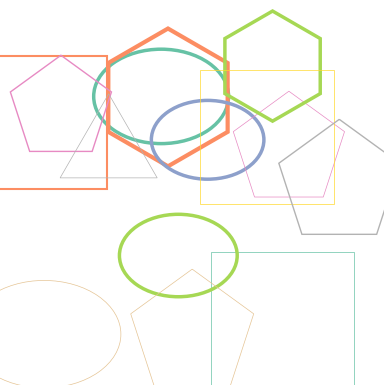[{"shape": "square", "thickness": 0.5, "radius": 0.93, "center": [0.734, 0.16]}, {"shape": "oval", "thickness": 2.5, "radius": 0.88, "center": [0.419, 0.75]}, {"shape": "hexagon", "thickness": 3, "radius": 0.89, "center": [0.436, 0.747]}, {"shape": "square", "thickness": 1.5, "radius": 0.86, "center": [0.104, 0.682]}, {"shape": "oval", "thickness": 2.5, "radius": 0.73, "center": [0.539, 0.637]}, {"shape": "pentagon", "thickness": 0.5, "radius": 0.76, "center": [0.75, 0.611]}, {"shape": "pentagon", "thickness": 1, "radius": 0.69, "center": [0.158, 0.718]}, {"shape": "hexagon", "thickness": 2.5, "radius": 0.71, "center": [0.708, 0.828]}, {"shape": "oval", "thickness": 2.5, "radius": 0.76, "center": [0.463, 0.336]}, {"shape": "square", "thickness": 0.5, "radius": 0.87, "center": [0.694, 0.644]}, {"shape": "oval", "thickness": 0.5, "radius": 1.0, "center": [0.115, 0.132]}, {"shape": "pentagon", "thickness": 0.5, "radius": 0.84, "center": [0.499, 0.133]}, {"shape": "pentagon", "thickness": 1, "radius": 0.83, "center": [0.881, 0.525]}, {"shape": "triangle", "thickness": 0.5, "radius": 0.73, "center": [0.282, 0.611]}]